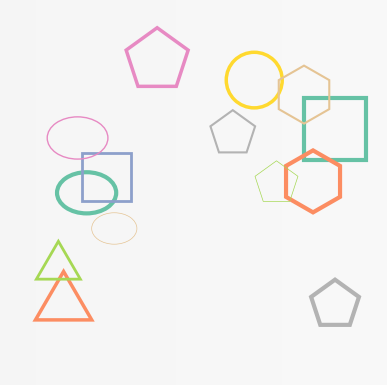[{"shape": "oval", "thickness": 3, "radius": 0.38, "center": [0.224, 0.499]}, {"shape": "square", "thickness": 3, "radius": 0.4, "center": [0.864, 0.665]}, {"shape": "triangle", "thickness": 2.5, "radius": 0.42, "center": [0.164, 0.211]}, {"shape": "hexagon", "thickness": 3, "radius": 0.4, "center": [0.808, 0.529]}, {"shape": "square", "thickness": 2, "radius": 0.31, "center": [0.275, 0.541]}, {"shape": "pentagon", "thickness": 2.5, "radius": 0.42, "center": [0.406, 0.844]}, {"shape": "oval", "thickness": 1, "radius": 0.39, "center": [0.2, 0.642]}, {"shape": "pentagon", "thickness": 0.5, "radius": 0.29, "center": [0.713, 0.524]}, {"shape": "triangle", "thickness": 2, "radius": 0.33, "center": [0.151, 0.308]}, {"shape": "circle", "thickness": 2.5, "radius": 0.36, "center": [0.656, 0.792]}, {"shape": "oval", "thickness": 0.5, "radius": 0.29, "center": [0.295, 0.407]}, {"shape": "hexagon", "thickness": 1.5, "radius": 0.38, "center": [0.785, 0.754]}, {"shape": "pentagon", "thickness": 3, "radius": 0.32, "center": [0.865, 0.209]}, {"shape": "pentagon", "thickness": 1.5, "radius": 0.3, "center": [0.601, 0.653]}]